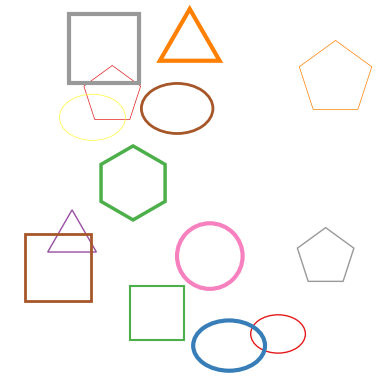[{"shape": "pentagon", "thickness": 0.5, "radius": 0.39, "center": [0.292, 0.752]}, {"shape": "oval", "thickness": 1, "radius": 0.36, "center": [0.722, 0.133]}, {"shape": "oval", "thickness": 3, "radius": 0.47, "center": [0.595, 0.102]}, {"shape": "square", "thickness": 1.5, "radius": 0.35, "center": [0.408, 0.188]}, {"shape": "hexagon", "thickness": 2.5, "radius": 0.48, "center": [0.346, 0.525]}, {"shape": "triangle", "thickness": 1, "radius": 0.37, "center": [0.187, 0.382]}, {"shape": "triangle", "thickness": 3, "radius": 0.45, "center": [0.493, 0.887]}, {"shape": "pentagon", "thickness": 0.5, "radius": 0.49, "center": [0.872, 0.796]}, {"shape": "oval", "thickness": 0.5, "radius": 0.43, "center": [0.24, 0.695]}, {"shape": "square", "thickness": 2, "radius": 0.43, "center": [0.15, 0.305]}, {"shape": "oval", "thickness": 2, "radius": 0.46, "center": [0.46, 0.718]}, {"shape": "circle", "thickness": 3, "radius": 0.43, "center": [0.545, 0.335]}, {"shape": "pentagon", "thickness": 1, "radius": 0.39, "center": [0.846, 0.332]}, {"shape": "square", "thickness": 3, "radius": 0.45, "center": [0.27, 0.874]}]